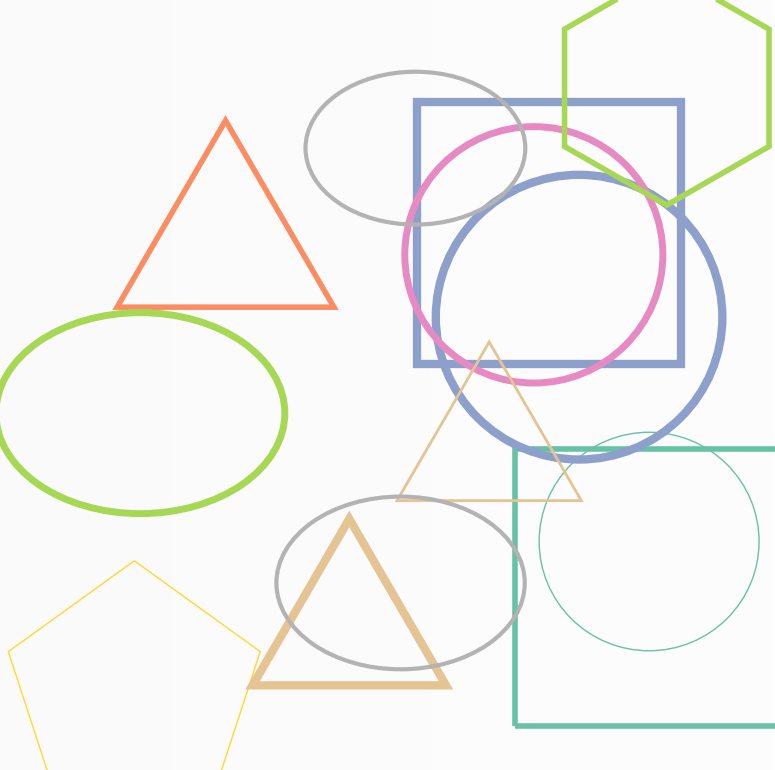[{"shape": "square", "thickness": 2, "radius": 0.9, "center": [0.845, 0.237]}, {"shape": "circle", "thickness": 0.5, "radius": 0.71, "center": [0.838, 0.297]}, {"shape": "triangle", "thickness": 2, "radius": 0.81, "center": [0.291, 0.682]}, {"shape": "circle", "thickness": 3, "radius": 0.92, "center": [0.747, 0.588]}, {"shape": "square", "thickness": 3, "radius": 0.85, "center": [0.708, 0.697]}, {"shape": "circle", "thickness": 2.5, "radius": 0.83, "center": [0.689, 0.669]}, {"shape": "oval", "thickness": 2.5, "radius": 0.93, "center": [0.181, 0.463]}, {"shape": "hexagon", "thickness": 2, "radius": 0.76, "center": [0.86, 0.886]}, {"shape": "pentagon", "thickness": 0.5, "radius": 0.85, "center": [0.173, 0.101]}, {"shape": "triangle", "thickness": 3, "radius": 0.72, "center": [0.451, 0.182]}, {"shape": "triangle", "thickness": 1, "radius": 0.69, "center": [0.631, 0.418]}, {"shape": "oval", "thickness": 1.5, "radius": 0.71, "center": [0.536, 0.808]}, {"shape": "oval", "thickness": 1.5, "radius": 0.8, "center": [0.517, 0.243]}]